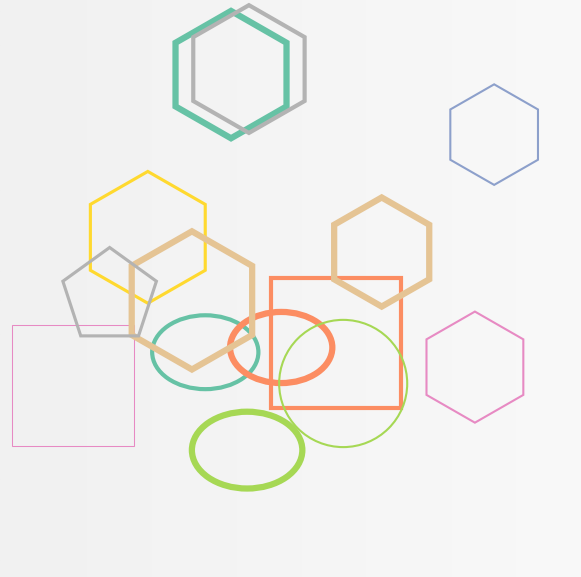[{"shape": "hexagon", "thickness": 3, "radius": 0.55, "center": [0.397, 0.87]}, {"shape": "oval", "thickness": 2, "radius": 0.46, "center": [0.353, 0.389]}, {"shape": "square", "thickness": 2, "radius": 0.56, "center": [0.578, 0.405]}, {"shape": "oval", "thickness": 3, "radius": 0.44, "center": [0.484, 0.397]}, {"shape": "hexagon", "thickness": 1, "radius": 0.44, "center": [0.85, 0.766]}, {"shape": "hexagon", "thickness": 1, "radius": 0.48, "center": [0.817, 0.363]}, {"shape": "square", "thickness": 0.5, "radius": 0.53, "center": [0.126, 0.332]}, {"shape": "circle", "thickness": 1, "radius": 0.55, "center": [0.59, 0.335]}, {"shape": "oval", "thickness": 3, "radius": 0.48, "center": [0.425, 0.22]}, {"shape": "hexagon", "thickness": 1.5, "radius": 0.57, "center": [0.254, 0.588]}, {"shape": "hexagon", "thickness": 3, "radius": 0.6, "center": [0.33, 0.479]}, {"shape": "hexagon", "thickness": 3, "radius": 0.47, "center": [0.657, 0.563]}, {"shape": "hexagon", "thickness": 2, "radius": 0.55, "center": [0.428, 0.88]}, {"shape": "pentagon", "thickness": 1.5, "radius": 0.42, "center": [0.189, 0.486]}]